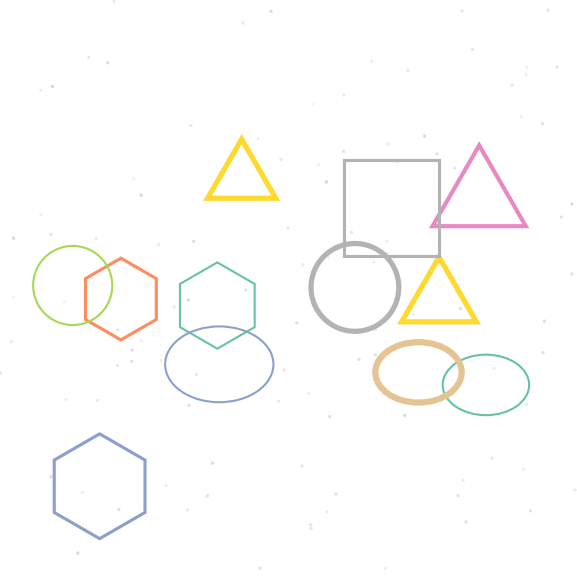[{"shape": "hexagon", "thickness": 1, "radius": 0.37, "center": [0.376, 0.47]}, {"shape": "oval", "thickness": 1, "radius": 0.37, "center": [0.841, 0.333]}, {"shape": "hexagon", "thickness": 1.5, "radius": 0.35, "center": [0.209, 0.481]}, {"shape": "hexagon", "thickness": 1.5, "radius": 0.45, "center": [0.173, 0.157]}, {"shape": "oval", "thickness": 1, "radius": 0.47, "center": [0.38, 0.368]}, {"shape": "triangle", "thickness": 2, "radius": 0.47, "center": [0.83, 0.654]}, {"shape": "circle", "thickness": 1, "radius": 0.34, "center": [0.126, 0.505]}, {"shape": "triangle", "thickness": 2.5, "radius": 0.37, "center": [0.76, 0.479]}, {"shape": "triangle", "thickness": 2.5, "radius": 0.34, "center": [0.418, 0.69]}, {"shape": "oval", "thickness": 3, "radius": 0.37, "center": [0.725, 0.354]}, {"shape": "circle", "thickness": 2.5, "radius": 0.38, "center": [0.615, 0.501]}, {"shape": "square", "thickness": 1.5, "radius": 0.41, "center": [0.678, 0.639]}]